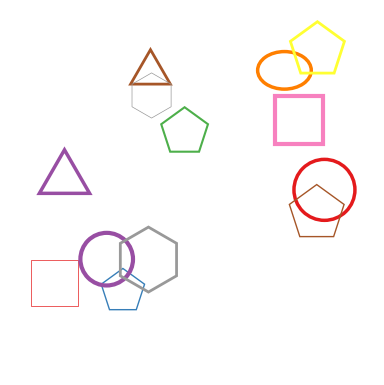[{"shape": "circle", "thickness": 2.5, "radius": 0.4, "center": [0.843, 0.507]}, {"shape": "square", "thickness": 0.5, "radius": 0.3, "center": [0.141, 0.265]}, {"shape": "pentagon", "thickness": 1, "radius": 0.3, "center": [0.319, 0.244]}, {"shape": "pentagon", "thickness": 1.5, "radius": 0.32, "center": [0.479, 0.658]}, {"shape": "circle", "thickness": 3, "radius": 0.34, "center": [0.277, 0.327]}, {"shape": "triangle", "thickness": 2.5, "radius": 0.38, "center": [0.167, 0.535]}, {"shape": "oval", "thickness": 2.5, "radius": 0.35, "center": [0.739, 0.817]}, {"shape": "pentagon", "thickness": 2, "radius": 0.37, "center": [0.824, 0.87]}, {"shape": "pentagon", "thickness": 1, "radius": 0.37, "center": [0.823, 0.446]}, {"shape": "triangle", "thickness": 2, "radius": 0.3, "center": [0.391, 0.811]}, {"shape": "square", "thickness": 3, "radius": 0.31, "center": [0.776, 0.688]}, {"shape": "hexagon", "thickness": 0.5, "radius": 0.29, "center": [0.394, 0.752]}, {"shape": "hexagon", "thickness": 2, "radius": 0.42, "center": [0.386, 0.326]}]